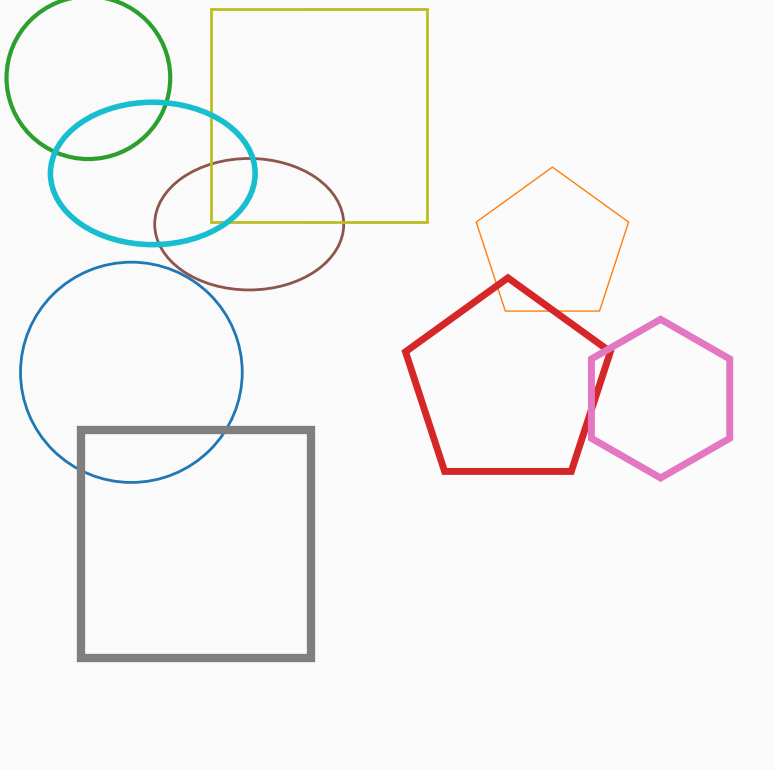[{"shape": "circle", "thickness": 1, "radius": 0.72, "center": [0.17, 0.516]}, {"shape": "pentagon", "thickness": 0.5, "radius": 0.52, "center": [0.713, 0.68]}, {"shape": "circle", "thickness": 1.5, "radius": 0.53, "center": [0.114, 0.899]}, {"shape": "pentagon", "thickness": 2.5, "radius": 0.69, "center": [0.655, 0.5]}, {"shape": "oval", "thickness": 1, "radius": 0.61, "center": [0.322, 0.709]}, {"shape": "hexagon", "thickness": 2.5, "radius": 0.52, "center": [0.852, 0.482]}, {"shape": "square", "thickness": 3, "radius": 0.74, "center": [0.253, 0.294]}, {"shape": "square", "thickness": 1, "radius": 0.69, "center": [0.412, 0.85]}, {"shape": "oval", "thickness": 2, "radius": 0.66, "center": [0.197, 0.775]}]